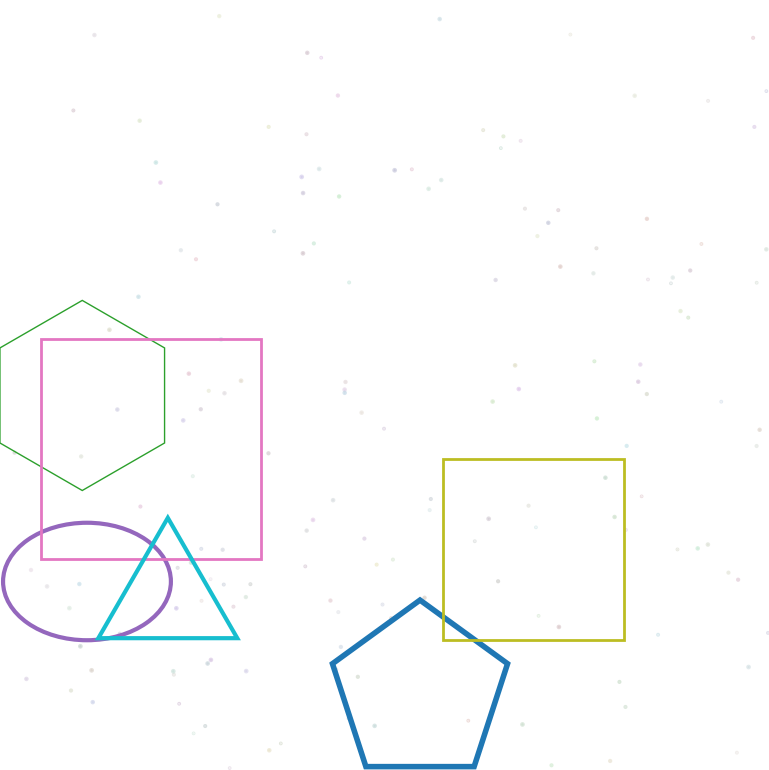[{"shape": "pentagon", "thickness": 2, "radius": 0.6, "center": [0.545, 0.101]}, {"shape": "hexagon", "thickness": 0.5, "radius": 0.62, "center": [0.107, 0.486]}, {"shape": "oval", "thickness": 1.5, "radius": 0.54, "center": [0.113, 0.245]}, {"shape": "square", "thickness": 1, "radius": 0.71, "center": [0.197, 0.417]}, {"shape": "square", "thickness": 1, "radius": 0.59, "center": [0.693, 0.286]}, {"shape": "triangle", "thickness": 1.5, "radius": 0.52, "center": [0.218, 0.223]}]